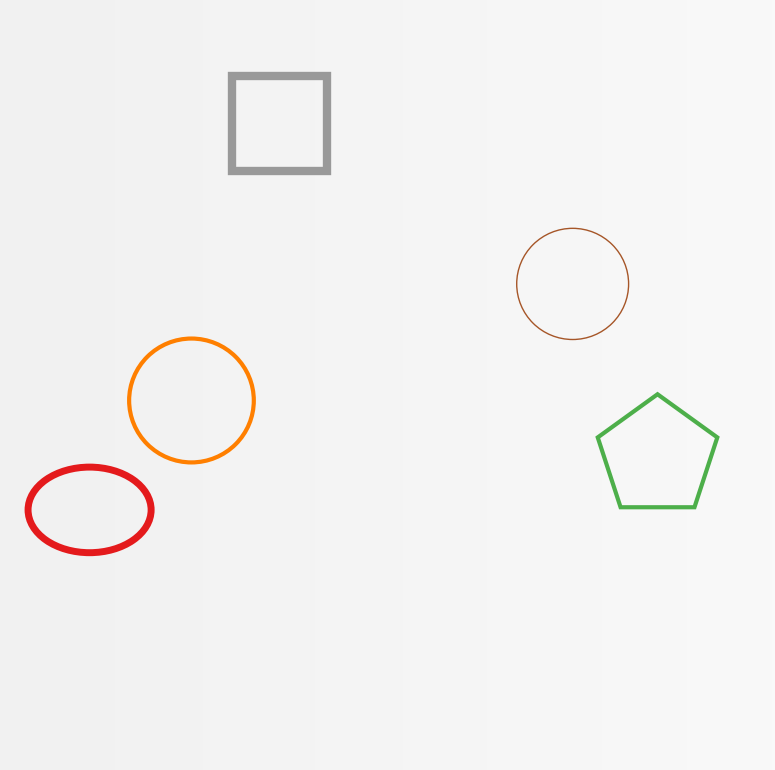[{"shape": "oval", "thickness": 2.5, "radius": 0.4, "center": [0.116, 0.338]}, {"shape": "pentagon", "thickness": 1.5, "radius": 0.41, "center": [0.848, 0.407]}, {"shape": "circle", "thickness": 1.5, "radius": 0.4, "center": [0.247, 0.48]}, {"shape": "circle", "thickness": 0.5, "radius": 0.36, "center": [0.739, 0.631]}, {"shape": "square", "thickness": 3, "radius": 0.31, "center": [0.361, 0.84]}]